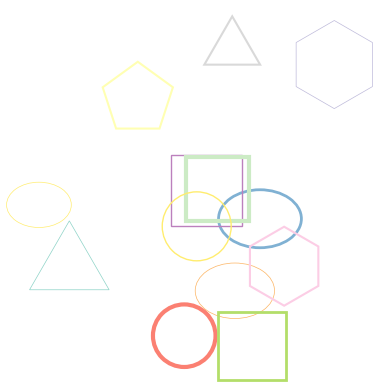[{"shape": "triangle", "thickness": 0.5, "radius": 0.6, "center": [0.18, 0.307]}, {"shape": "pentagon", "thickness": 1.5, "radius": 0.48, "center": [0.358, 0.744]}, {"shape": "hexagon", "thickness": 0.5, "radius": 0.57, "center": [0.868, 0.832]}, {"shape": "circle", "thickness": 3, "radius": 0.41, "center": [0.479, 0.128]}, {"shape": "oval", "thickness": 2, "radius": 0.54, "center": [0.675, 0.432]}, {"shape": "oval", "thickness": 0.5, "radius": 0.51, "center": [0.61, 0.245]}, {"shape": "square", "thickness": 2, "radius": 0.44, "center": [0.653, 0.1]}, {"shape": "hexagon", "thickness": 1.5, "radius": 0.51, "center": [0.738, 0.309]}, {"shape": "triangle", "thickness": 1.5, "radius": 0.42, "center": [0.603, 0.874]}, {"shape": "square", "thickness": 1, "radius": 0.46, "center": [0.536, 0.505]}, {"shape": "square", "thickness": 3, "radius": 0.41, "center": [0.565, 0.51]}, {"shape": "circle", "thickness": 1, "radius": 0.45, "center": [0.511, 0.412]}, {"shape": "oval", "thickness": 0.5, "radius": 0.42, "center": [0.101, 0.468]}]